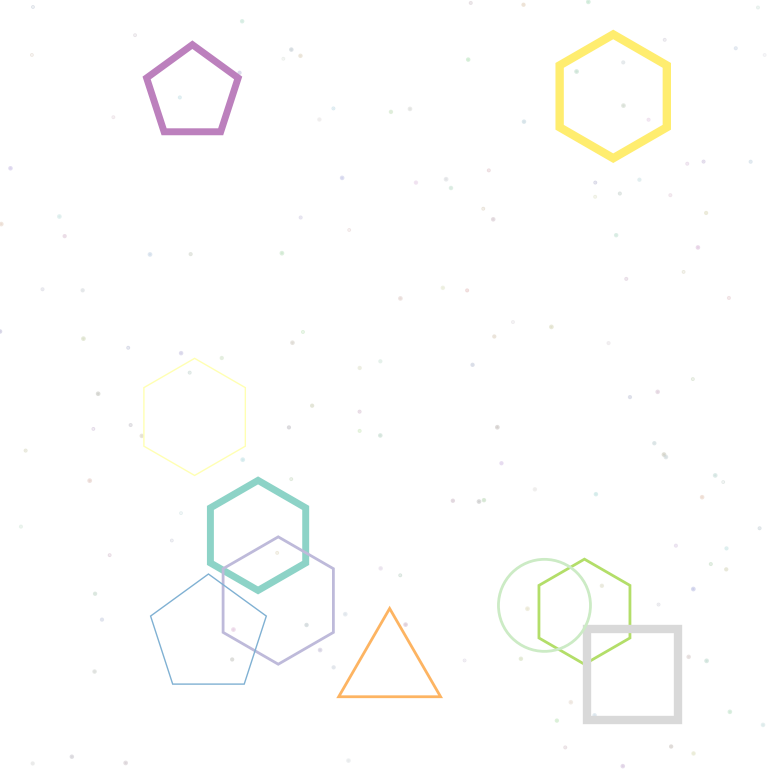[{"shape": "hexagon", "thickness": 2.5, "radius": 0.36, "center": [0.335, 0.305]}, {"shape": "hexagon", "thickness": 0.5, "radius": 0.38, "center": [0.253, 0.459]}, {"shape": "hexagon", "thickness": 1, "radius": 0.41, "center": [0.361, 0.22]}, {"shape": "pentagon", "thickness": 0.5, "radius": 0.4, "center": [0.271, 0.175]}, {"shape": "triangle", "thickness": 1, "radius": 0.38, "center": [0.506, 0.133]}, {"shape": "hexagon", "thickness": 1, "radius": 0.34, "center": [0.759, 0.206]}, {"shape": "square", "thickness": 3, "radius": 0.3, "center": [0.822, 0.124]}, {"shape": "pentagon", "thickness": 2.5, "radius": 0.31, "center": [0.25, 0.879]}, {"shape": "circle", "thickness": 1, "radius": 0.3, "center": [0.707, 0.214]}, {"shape": "hexagon", "thickness": 3, "radius": 0.4, "center": [0.796, 0.875]}]